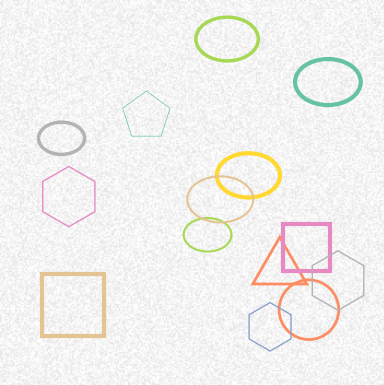[{"shape": "oval", "thickness": 3, "radius": 0.43, "center": [0.852, 0.787]}, {"shape": "pentagon", "thickness": 0.5, "radius": 0.32, "center": [0.38, 0.699]}, {"shape": "triangle", "thickness": 2, "radius": 0.41, "center": [0.727, 0.303]}, {"shape": "circle", "thickness": 2, "radius": 0.39, "center": [0.802, 0.196]}, {"shape": "hexagon", "thickness": 1, "radius": 0.31, "center": [0.701, 0.151]}, {"shape": "hexagon", "thickness": 1, "radius": 0.39, "center": [0.179, 0.489]}, {"shape": "square", "thickness": 3, "radius": 0.31, "center": [0.796, 0.357]}, {"shape": "oval", "thickness": 2.5, "radius": 0.41, "center": [0.59, 0.899]}, {"shape": "oval", "thickness": 1.5, "radius": 0.31, "center": [0.539, 0.39]}, {"shape": "oval", "thickness": 3, "radius": 0.41, "center": [0.645, 0.545]}, {"shape": "oval", "thickness": 1.5, "radius": 0.43, "center": [0.572, 0.482]}, {"shape": "square", "thickness": 3, "radius": 0.4, "center": [0.189, 0.208]}, {"shape": "oval", "thickness": 2.5, "radius": 0.3, "center": [0.16, 0.641]}, {"shape": "hexagon", "thickness": 1, "radius": 0.39, "center": [0.878, 0.271]}]